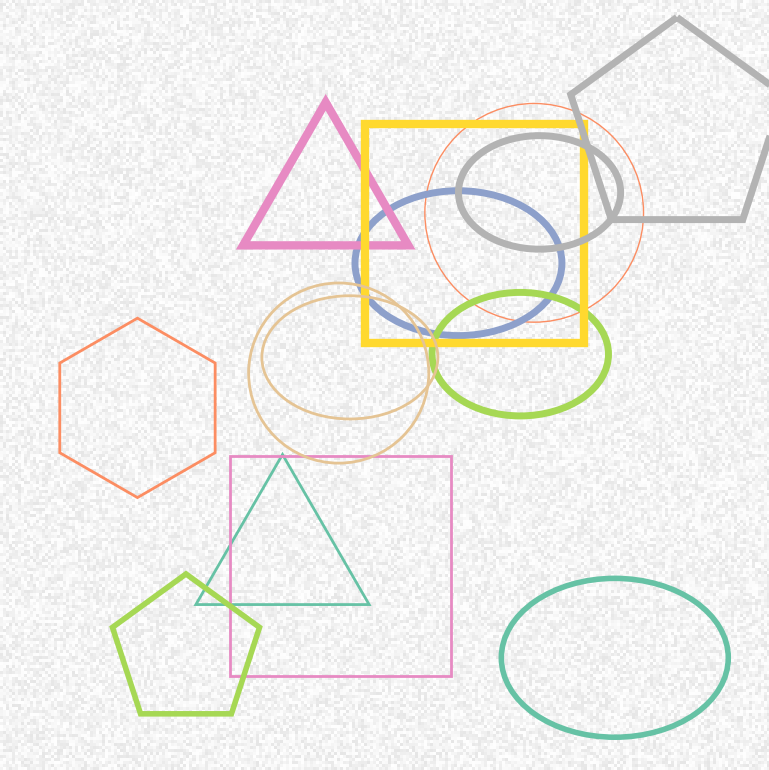[{"shape": "triangle", "thickness": 1, "radius": 0.65, "center": [0.367, 0.28]}, {"shape": "oval", "thickness": 2, "radius": 0.74, "center": [0.798, 0.146]}, {"shape": "circle", "thickness": 0.5, "radius": 0.71, "center": [0.694, 0.724]}, {"shape": "hexagon", "thickness": 1, "radius": 0.58, "center": [0.179, 0.47]}, {"shape": "oval", "thickness": 2.5, "radius": 0.67, "center": [0.595, 0.658]}, {"shape": "square", "thickness": 1, "radius": 0.71, "center": [0.442, 0.265]}, {"shape": "triangle", "thickness": 3, "radius": 0.62, "center": [0.423, 0.743]}, {"shape": "oval", "thickness": 2.5, "radius": 0.57, "center": [0.676, 0.54]}, {"shape": "pentagon", "thickness": 2, "radius": 0.5, "center": [0.242, 0.154]}, {"shape": "square", "thickness": 3, "radius": 0.71, "center": [0.616, 0.697]}, {"shape": "oval", "thickness": 1, "radius": 0.57, "center": [0.454, 0.536]}, {"shape": "circle", "thickness": 1, "radius": 0.58, "center": [0.44, 0.516]}, {"shape": "oval", "thickness": 2.5, "radius": 0.53, "center": [0.701, 0.75]}, {"shape": "pentagon", "thickness": 2.5, "radius": 0.73, "center": [0.879, 0.832]}]